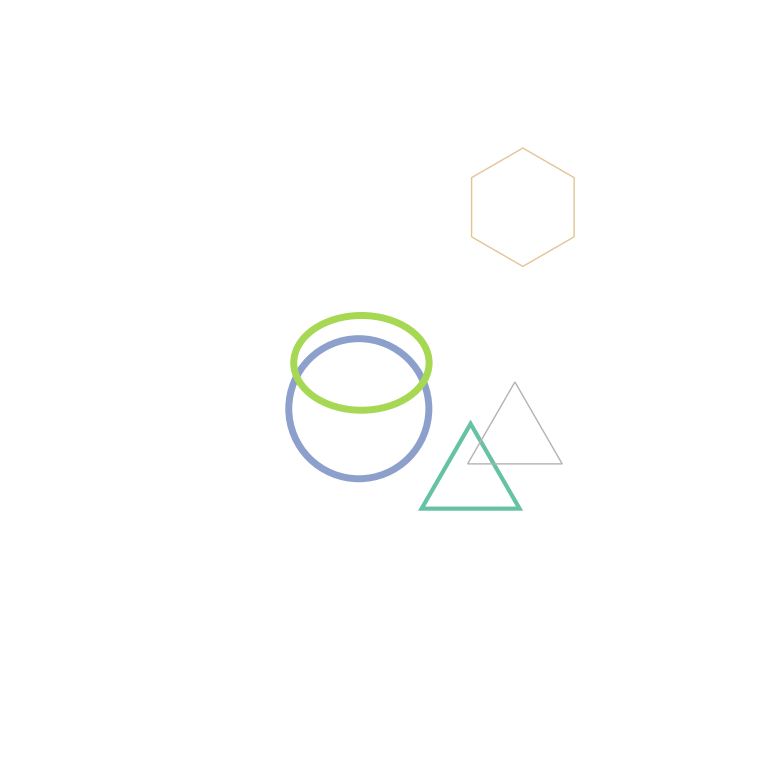[{"shape": "triangle", "thickness": 1.5, "radius": 0.37, "center": [0.611, 0.376]}, {"shape": "circle", "thickness": 2.5, "radius": 0.45, "center": [0.466, 0.469]}, {"shape": "oval", "thickness": 2.5, "radius": 0.44, "center": [0.469, 0.529]}, {"shape": "hexagon", "thickness": 0.5, "radius": 0.38, "center": [0.679, 0.731]}, {"shape": "triangle", "thickness": 0.5, "radius": 0.35, "center": [0.669, 0.433]}]